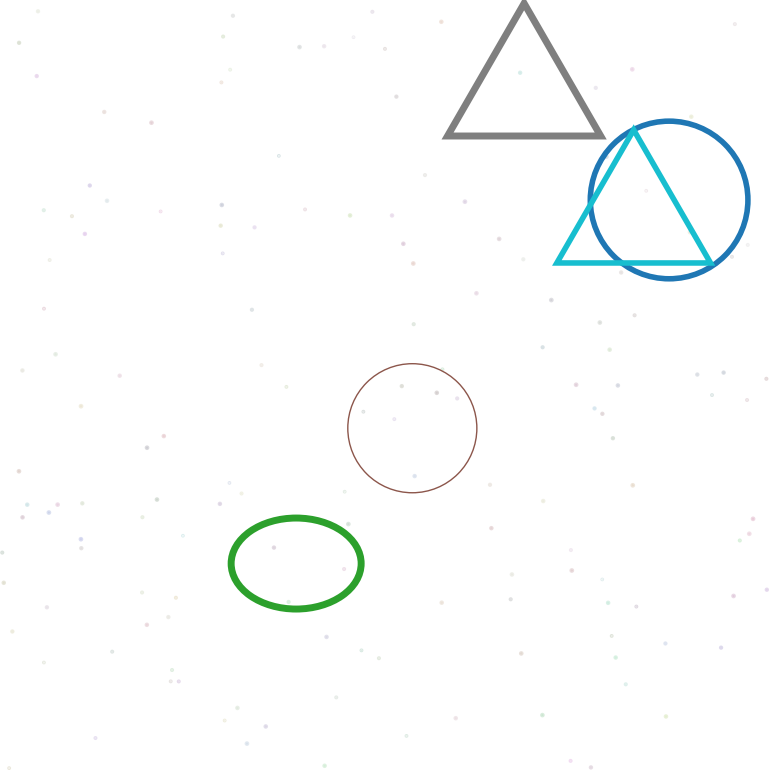[{"shape": "circle", "thickness": 2, "radius": 0.51, "center": [0.869, 0.74]}, {"shape": "oval", "thickness": 2.5, "radius": 0.42, "center": [0.385, 0.268]}, {"shape": "circle", "thickness": 0.5, "radius": 0.42, "center": [0.535, 0.444]}, {"shape": "triangle", "thickness": 2.5, "radius": 0.57, "center": [0.681, 0.881]}, {"shape": "triangle", "thickness": 2, "radius": 0.58, "center": [0.823, 0.716]}]